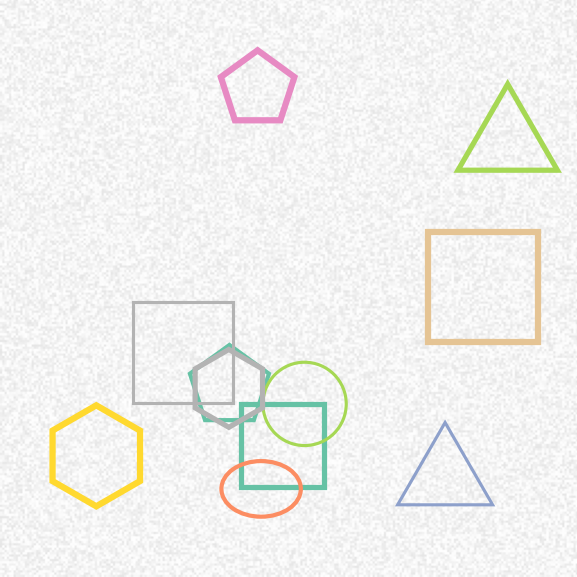[{"shape": "square", "thickness": 2.5, "radius": 0.36, "center": [0.489, 0.227]}, {"shape": "pentagon", "thickness": 2, "radius": 0.36, "center": [0.397, 0.33]}, {"shape": "oval", "thickness": 2, "radius": 0.34, "center": [0.452, 0.153]}, {"shape": "triangle", "thickness": 1.5, "radius": 0.47, "center": [0.771, 0.172]}, {"shape": "pentagon", "thickness": 3, "radius": 0.33, "center": [0.446, 0.845]}, {"shape": "triangle", "thickness": 2.5, "radius": 0.5, "center": [0.879, 0.754]}, {"shape": "circle", "thickness": 1.5, "radius": 0.36, "center": [0.527, 0.3]}, {"shape": "hexagon", "thickness": 3, "radius": 0.44, "center": [0.167, 0.21]}, {"shape": "square", "thickness": 3, "radius": 0.47, "center": [0.836, 0.502]}, {"shape": "square", "thickness": 1.5, "radius": 0.44, "center": [0.317, 0.389]}, {"shape": "hexagon", "thickness": 2.5, "radius": 0.34, "center": [0.396, 0.327]}]